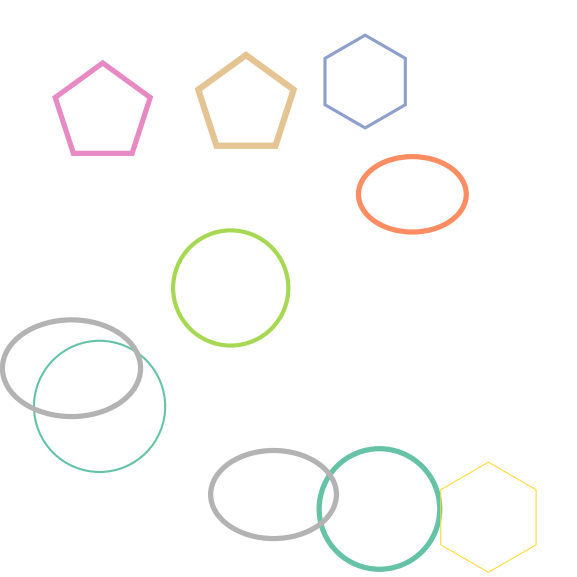[{"shape": "circle", "thickness": 1, "radius": 0.57, "center": [0.172, 0.295]}, {"shape": "circle", "thickness": 2.5, "radius": 0.52, "center": [0.657, 0.118]}, {"shape": "oval", "thickness": 2.5, "radius": 0.47, "center": [0.714, 0.663]}, {"shape": "hexagon", "thickness": 1.5, "radius": 0.4, "center": [0.632, 0.858]}, {"shape": "pentagon", "thickness": 2.5, "radius": 0.43, "center": [0.178, 0.804]}, {"shape": "circle", "thickness": 2, "radius": 0.5, "center": [0.4, 0.5]}, {"shape": "hexagon", "thickness": 0.5, "radius": 0.48, "center": [0.846, 0.103]}, {"shape": "pentagon", "thickness": 3, "radius": 0.43, "center": [0.426, 0.817]}, {"shape": "oval", "thickness": 2.5, "radius": 0.6, "center": [0.124, 0.362]}, {"shape": "oval", "thickness": 2.5, "radius": 0.54, "center": [0.474, 0.143]}]